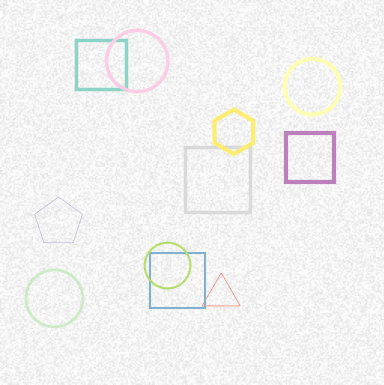[{"shape": "square", "thickness": 2.5, "radius": 0.32, "center": [0.263, 0.833]}, {"shape": "circle", "thickness": 3, "radius": 0.36, "center": [0.811, 0.775]}, {"shape": "pentagon", "thickness": 0.5, "radius": 0.33, "center": [0.152, 0.423]}, {"shape": "triangle", "thickness": 0.5, "radius": 0.29, "center": [0.575, 0.234]}, {"shape": "square", "thickness": 1.5, "radius": 0.36, "center": [0.462, 0.271]}, {"shape": "circle", "thickness": 1.5, "radius": 0.3, "center": [0.435, 0.31]}, {"shape": "circle", "thickness": 2.5, "radius": 0.4, "center": [0.356, 0.841]}, {"shape": "square", "thickness": 2.5, "radius": 0.42, "center": [0.566, 0.534]}, {"shape": "square", "thickness": 3, "radius": 0.32, "center": [0.805, 0.591]}, {"shape": "circle", "thickness": 2, "radius": 0.37, "center": [0.141, 0.225]}, {"shape": "hexagon", "thickness": 3, "radius": 0.29, "center": [0.608, 0.658]}]